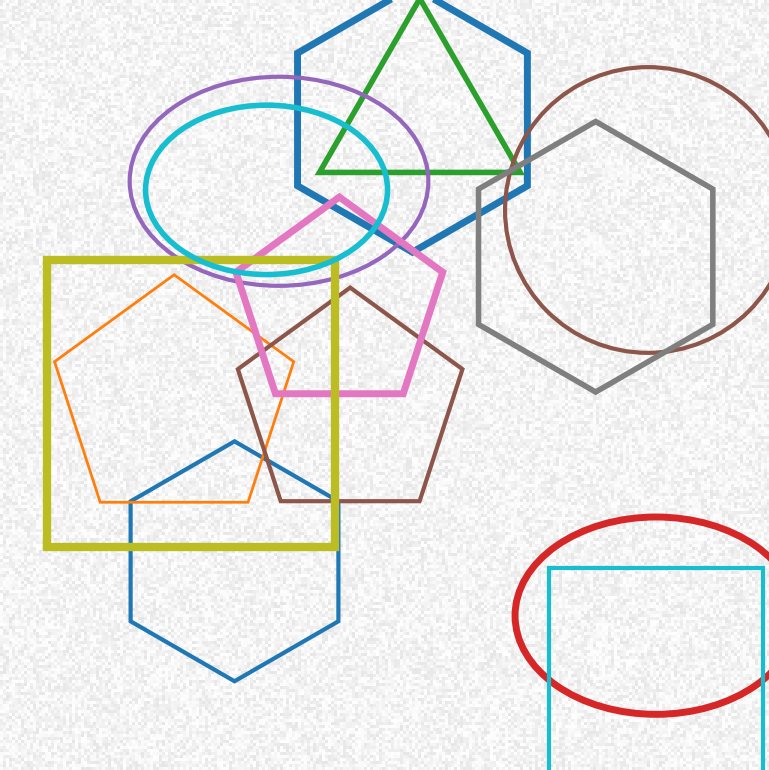[{"shape": "hexagon", "thickness": 2.5, "radius": 0.86, "center": [0.536, 0.845]}, {"shape": "hexagon", "thickness": 1.5, "radius": 0.78, "center": [0.305, 0.271]}, {"shape": "pentagon", "thickness": 1, "radius": 0.82, "center": [0.226, 0.48]}, {"shape": "triangle", "thickness": 2, "radius": 0.75, "center": [0.545, 0.851]}, {"shape": "oval", "thickness": 2.5, "radius": 0.92, "center": [0.852, 0.2]}, {"shape": "oval", "thickness": 1.5, "radius": 0.97, "center": [0.362, 0.765]}, {"shape": "circle", "thickness": 1.5, "radius": 0.93, "center": [0.841, 0.727]}, {"shape": "pentagon", "thickness": 1.5, "radius": 0.77, "center": [0.455, 0.473]}, {"shape": "pentagon", "thickness": 2.5, "radius": 0.71, "center": [0.441, 0.603]}, {"shape": "hexagon", "thickness": 2, "radius": 0.88, "center": [0.774, 0.667]}, {"shape": "square", "thickness": 3, "radius": 0.93, "center": [0.248, 0.476]}, {"shape": "square", "thickness": 1.5, "radius": 0.7, "center": [0.852, 0.123]}, {"shape": "oval", "thickness": 2, "radius": 0.79, "center": [0.346, 0.753]}]